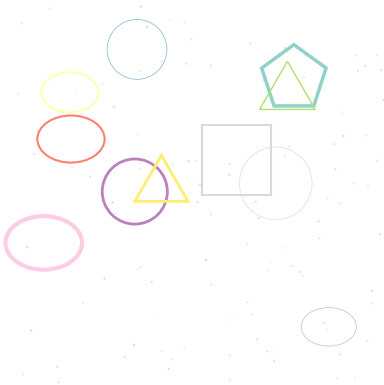[{"shape": "pentagon", "thickness": 2.5, "radius": 0.44, "center": [0.763, 0.796]}, {"shape": "oval", "thickness": 1.5, "radius": 0.37, "center": [0.181, 0.76]}, {"shape": "oval", "thickness": 0.5, "radius": 0.36, "center": [0.854, 0.151]}, {"shape": "oval", "thickness": 1.5, "radius": 0.44, "center": [0.184, 0.639]}, {"shape": "circle", "thickness": 0.5, "radius": 0.39, "center": [0.356, 0.872]}, {"shape": "triangle", "thickness": 1, "radius": 0.42, "center": [0.746, 0.758]}, {"shape": "oval", "thickness": 3, "radius": 0.5, "center": [0.114, 0.369]}, {"shape": "square", "thickness": 1.5, "radius": 0.45, "center": [0.614, 0.585]}, {"shape": "circle", "thickness": 2, "radius": 0.42, "center": [0.35, 0.502]}, {"shape": "circle", "thickness": 0.5, "radius": 0.47, "center": [0.716, 0.524]}, {"shape": "triangle", "thickness": 2, "radius": 0.4, "center": [0.419, 0.517]}]